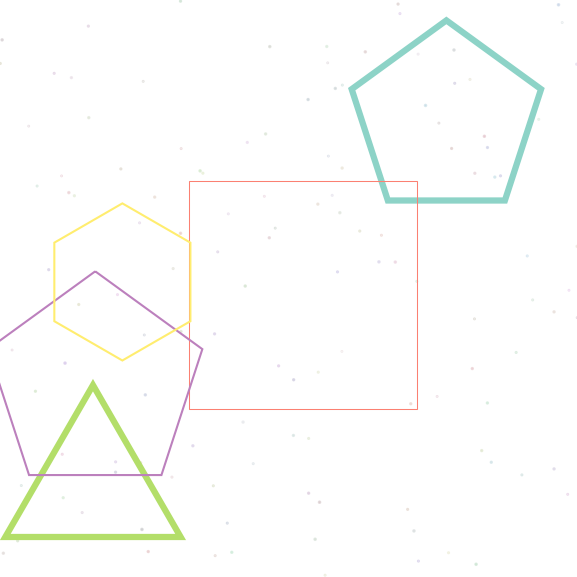[{"shape": "pentagon", "thickness": 3, "radius": 0.86, "center": [0.773, 0.791]}, {"shape": "square", "thickness": 0.5, "radius": 0.99, "center": [0.525, 0.488]}, {"shape": "triangle", "thickness": 3, "radius": 0.88, "center": [0.161, 0.157]}, {"shape": "pentagon", "thickness": 1, "radius": 0.98, "center": [0.165, 0.334]}, {"shape": "hexagon", "thickness": 1, "radius": 0.68, "center": [0.212, 0.511]}]